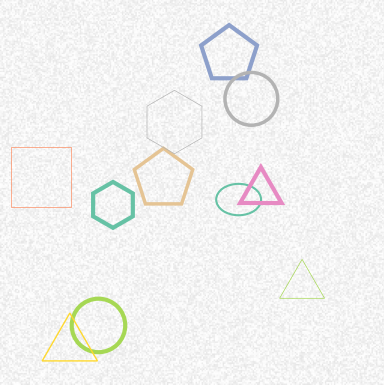[{"shape": "hexagon", "thickness": 3, "radius": 0.3, "center": [0.293, 0.468]}, {"shape": "oval", "thickness": 1.5, "radius": 0.29, "center": [0.62, 0.482]}, {"shape": "square", "thickness": 0.5, "radius": 0.39, "center": [0.106, 0.541]}, {"shape": "pentagon", "thickness": 3, "radius": 0.38, "center": [0.595, 0.858]}, {"shape": "triangle", "thickness": 3, "radius": 0.31, "center": [0.678, 0.504]}, {"shape": "triangle", "thickness": 0.5, "radius": 0.34, "center": [0.785, 0.259]}, {"shape": "circle", "thickness": 3, "radius": 0.35, "center": [0.256, 0.155]}, {"shape": "triangle", "thickness": 1, "radius": 0.41, "center": [0.181, 0.104]}, {"shape": "pentagon", "thickness": 2.5, "radius": 0.4, "center": [0.425, 0.535]}, {"shape": "hexagon", "thickness": 0.5, "radius": 0.41, "center": [0.453, 0.683]}, {"shape": "circle", "thickness": 2.5, "radius": 0.34, "center": [0.653, 0.743]}]